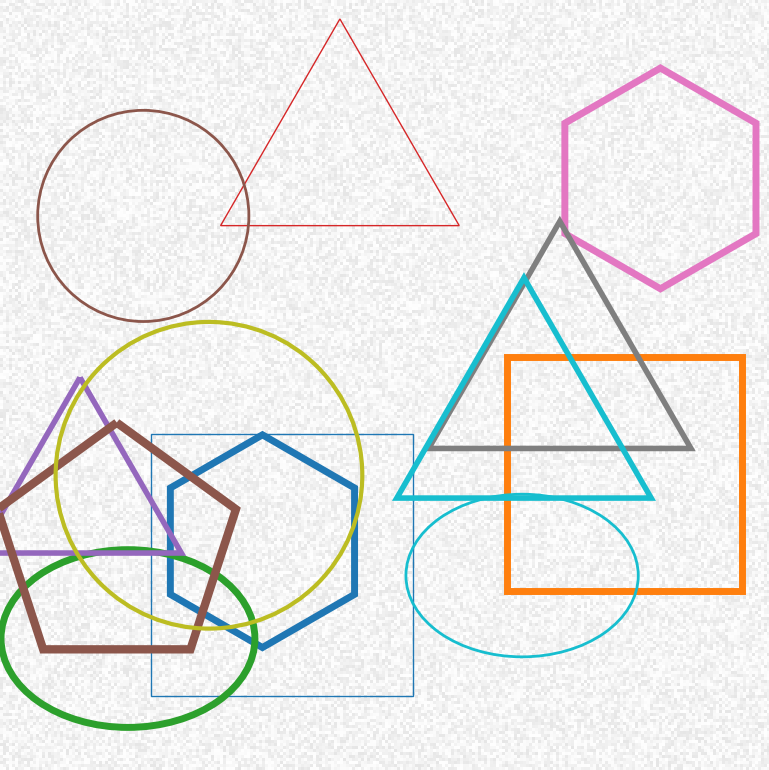[{"shape": "hexagon", "thickness": 2.5, "radius": 0.69, "center": [0.341, 0.297]}, {"shape": "square", "thickness": 0.5, "radius": 0.85, "center": [0.367, 0.266]}, {"shape": "square", "thickness": 2.5, "radius": 0.76, "center": [0.811, 0.384]}, {"shape": "oval", "thickness": 2.5, "radius": 0.82, "center": [0.166, 0.171]}, {"shape": "triangle", "thickness": 0.5, "radius": 0.89, "center": [0.441, 0.796]}, {"shape": "triangle", "thickness": 2, "radius": 0.76, "center": [0.104, 0.358]}, {"shape": "pentagon", "thickness": 3, "radius": 0.81, "center": [0.152, 0.288]}, {"shape": "circle", "thickness": 1, "radius": 0.69, "center": [0.186, 0.72]}, {"shape": "hexagon", "thickness": 2.5, "radius": 0.72, "center": [0.858, 0.768]}, {"shape": "triangle", "thickness": 2, "radius": 0.98, "center": [0.727, 0.516]}, {"shape": "circle", "thickness": 1.5, "radius": 1.0, "center": [0.271, 0.383]}, {"shape": "oval", "thickness": 1, "radius": 0.75, "center": [0.678, 0.253]}, {"shape": "triangle", "thickness": 2, "radius": 0.95, "center": [0.68, 0.449]}]